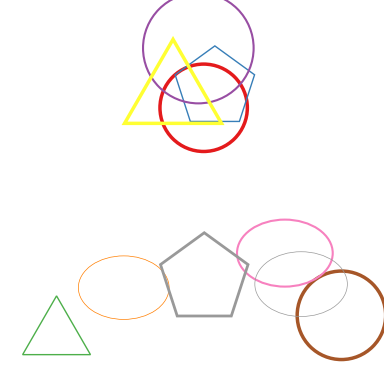[{"shape": "circle", "thickness": 2.5, "radius": 0.57, "center": [0.529, 0.72]}, {"shape": "pentagon", "thickness": 1, "radius": 0.54, "center": [0.558, 0.772]}, {"shape": "triangle", "thickness": 1, "radius": 0.51, "center": [0.147, 0.13]}, {"shape": "circle", "thickness": 1.5, "radius": 0.72, "center": [0.515, 0.875]}, {"shape": "oval", "thickness": 0.5, "radius": 0.59, "center": [0.321, 0.253]}, {"shape": "triangle", "thickness": 2.5, "radius": 0.73, "center": [0.449, 0.752]}, {"shape": "circle", "thickness": 2.5, "radius": 0.57, "center": [0.887, 0.181]}, {"shape": "oval", "thickness": 1.5, "radius": 0.62, "center": [0.74, 0.343]}, {"shape": "pentagon", "thickness": 2, "radius": 0.6, "center": [0.531, 0.276]}, {"shape": "oval", "thickness": 0.5, "radius": 0.6, "center": [0.782, 0.262]}]